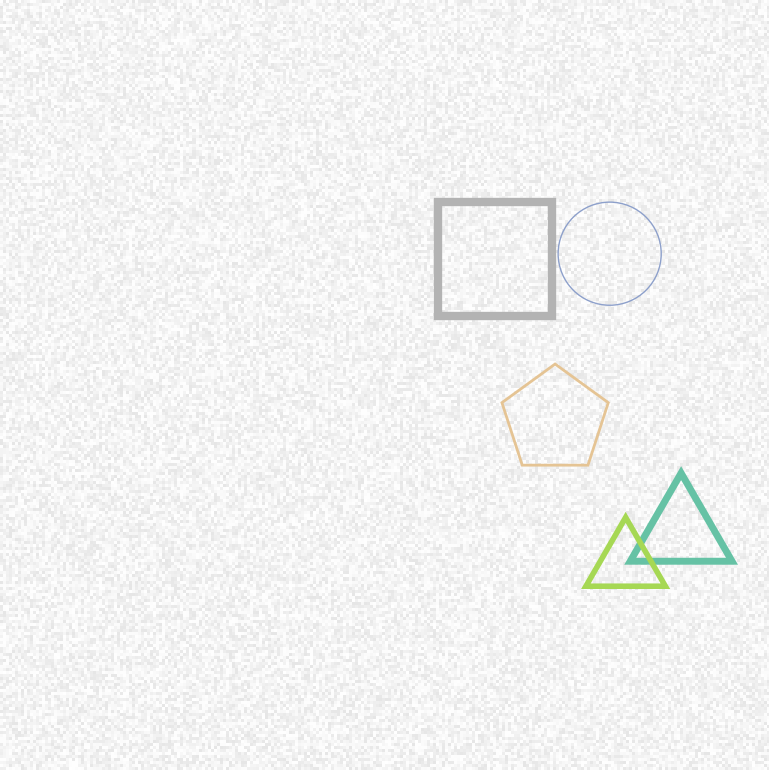[{"shape": "triangle", "thickness": 2.5, "radius": 0.38, "center": [0.885, 0.309]}, {"shape": "circle", "thickness": 0.5, "radius": 0.33, "center": [0.792, 0.671]}, {"shape": "triangle", "thickness": 2, "radius": 0.3, "center": [0.813, 0.268]}, {"shape": "pentagon", "thickness": 1, "radius": 0.36, "center": [0.721, 0.455]}, {"shape": "square", "thickness": 3, "radius": 0.37, "center": [0.643, 0.664]}]